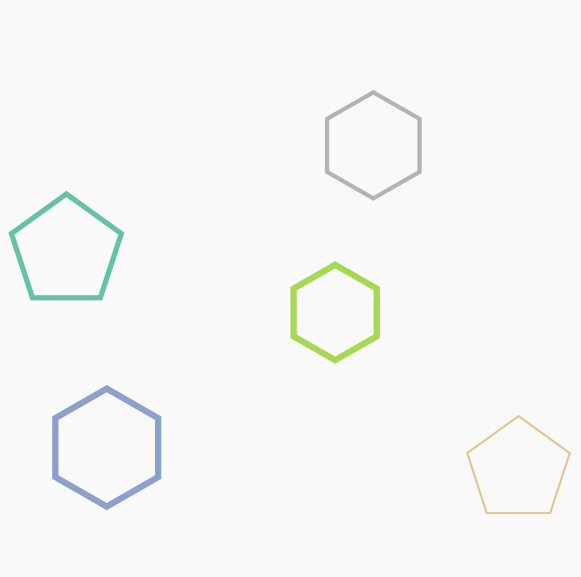[{"shape": "pentagon", "thickness": 2.5, "radius": 0.5, "center": [0.114, 0.564]}, {"shape": "hexagon", "thickness": 3, "radius": 0.51, "center": [0.184, 0.224]}, {"shape": "hexagon", "thickness": 3, "radius": 0.41, "center": [0.577, 0.458]}, {"shape": "pentagon", "thickness": 1, "radius": 0.46, "center": [0.892, 0.186]}, {"shape": "hexagon", "thickness": 2, "radius": 0.46, "center": [0.642, 0.747]}]